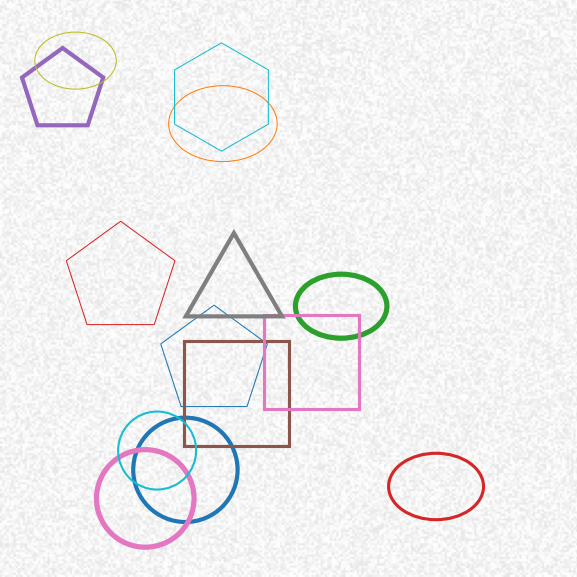[{"shape": "pentagon", "thickness": 0.5, "radius": 0.49, "center": [0.371, 0.374]}, {"shape": "circle", "thickness": 2, "radius": 0.45, "center": [0.321, 0.186]}, {"shape": "oval", "thickness": 0.5, "radius": 0.47, "center": [0.386, 0.785]}, {"shape": "oval", "thickness": 2.5, "radius": 0.4, "center": [0.591, 0.469]}, {"shape": "oval", "thickness": 1.5, "radius": 0.41, "center": [0.755, 0.157]}, {"shape": "pentagon", "thickness": 0.5, "radius": 0.49, "center": [0.209, 0.517]}, {"shape": "pentagon", "thickness": 2, "radius": 0.37, "center": [0.108, 0.842]}, {"shape": "square", "thickness": 1.5, "radius": 0.45, "center": [0.41, 0.318]}, {"shape": "square", "thickness": 1.5, "radius": 0.41, "center": [0.539, 0.372]}, {"shape": "circle", "thickness": 2.5, "radius": 0.42, "center": [0.252, 0.136]}, {"shape": "triangle", "thickness": 2, "radius": 0.48, "center": [0.405, 0.499]}, {"shape": "oval", "thickness": 0.5, "radius": 0.35, "center": [0.131, 0.894]}, {"shape": "hexagon", "thickness": 0.5, "radius": 0.47, "center": [0.383, 0.831]}, {"shape": "circle", "thickness": 1, "radius": 0.34, "center": [0.272, 0.219]}]